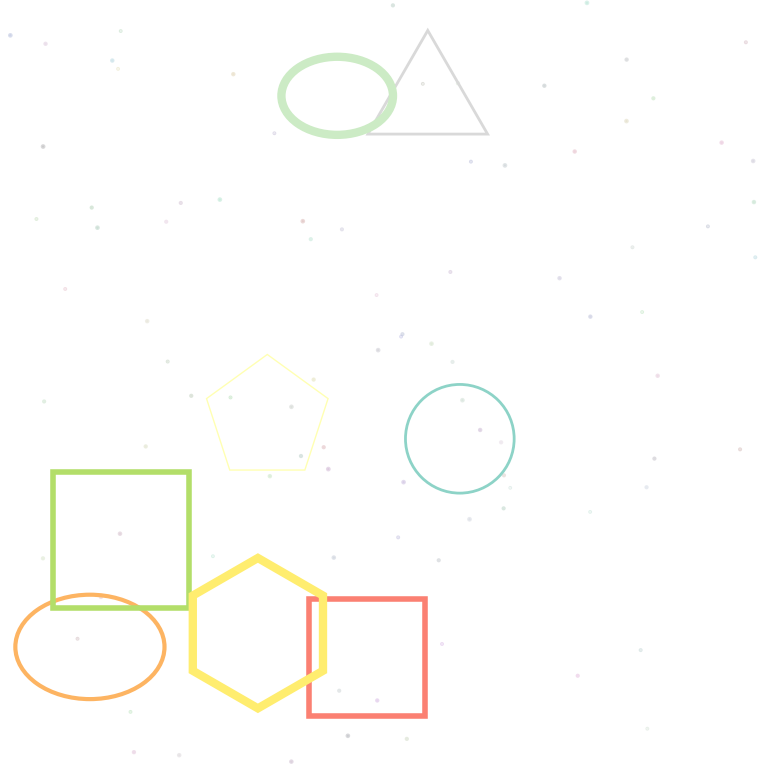[{"shape": "circle", "thickness": 1, "radius": 0.35, "center": [0.597, 0.43]}, {"shape": "pentagon", "thickness": 0.5, "radius": 0.41, "center": [0.347, 0.457]}, {"shape": "square", "thickness": 2, "radius": 0.38, "center": [0.476, 0.146]}, {"shape": "oval", "thickness": 1.5, "radius": 0.48, "center": [0.117, 0.16]}, {"shape": "square", "thickness": 2, "radius": 0.44, "center": [0.157, 0.299]}, {"shape": "triangle", "thickness": 1, "radius": 0.45, "center": [0.556, 0.871]}, {"shape": "oval", "thickness": 3, "radius": 0.36, "center": [0.438, 0.876]}, {"shape": "hexagon", "thickness": 3, "radius": 0.49, "center": [0.335, 0.178]}]